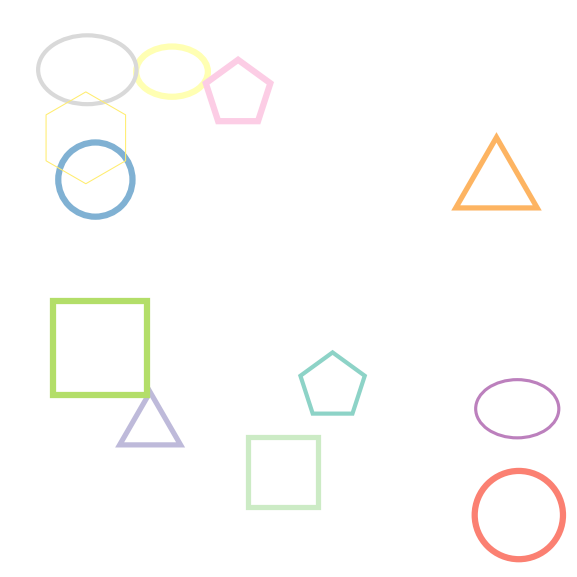[{"shape": "pentagon", "thickness": 2, "radius": 0.29, "center": [0.576, 0.33]}, {"shape": "oval", "thickness": 3, "radius": 0.31, "center": [0.298, 0.875]}, {"shape": "triangle", "thickness": 2.5, "radius": 0.3, "center": [0.26, 0.259]}, {"shape": "circle", "thickness": 3, "radius": 0.38, "center": [0.898, 0.107]}, {"shape": "circle", "thickness": 3, "radius": 0.32, "center": [0.165, 0.688]}, {"shape": "triangle", "thickness": 2.5, "radius": 0.41, "center": [0.86, 0.68]}, {"shape": "square", "thickness": 3, "radius": 0.41, "center": [0.173, 0.397]}, {"shape": "pentagon", "thickness": 3, "radius": 0.29, "center": [0.412, 0.837]}, {"shape": "oval", "thickness": 2, "radius": 0.43, "center": [0.151, 0.878]}, {"shape": "oval", "thickness": 1.5, "radius": 0.36, "center": [0.896, 0.291]}, {"shape": "square", "thickness": 2.5, "radius": 0.3, "center": [0.49, 0.182]}, {"shape": "hexagon", "thickness": 0.5, "radius": 0.4, "center": [0.149, 0.76]}]